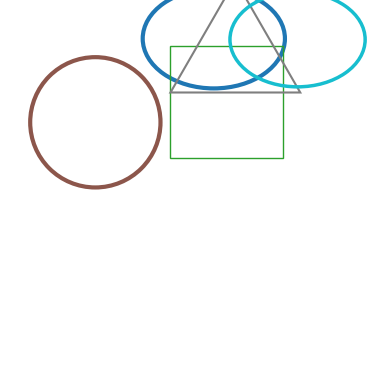[{"shape": "oval", "thickness": 3, "radius": 0.92, "center": [0.555, 0.9]}, {"shape": "square", "thickness": 1, "radius": 0.73, "center": [0.588, 0.735]}, {"shape": "circle", "thickness": 3, "radius": 0.85, "center": [0.248, 0.682]}, {"shape": "triangle", "thickness": 1.5, "radius": 0.97, "center": [0.611, 0.857]}, {"shape": "oval", "thickness": 2.5, "radius": 0.88, "center": [0.773, 0.897]}]